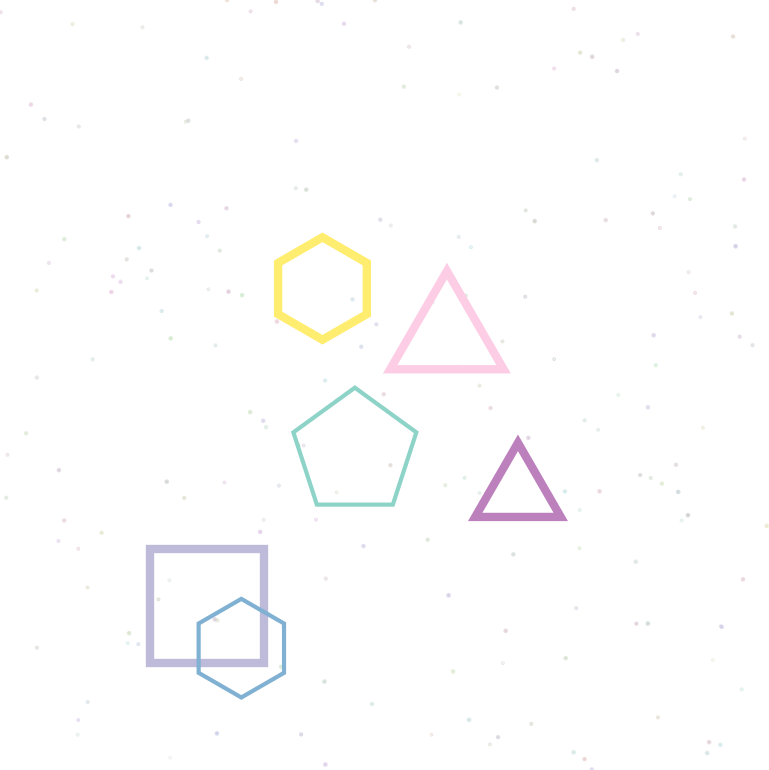[{"shape": "pentagon", "thickness": 1.5, "radius": 0.42, "center": [0.461, 0.413]}, {"shape": "square", "thickness": 3, "radius": 0.37, "center": [0.268, 0.213]}, {"shape": "hexagon", "thickness": 1.5, "radius": 0.32, "center": [0.313, 0.158]}, {"shape": "triangle", "thickness": 3, "radius": 0.43, "center": [0.58, 0.563]}, {"shape": "triangle", "thickness": 3, "radius": 0.32, "center": [0.673, 0.361]}, {"shape": "hexagon", "thickness": 3, "radius": 0.33, "center": [0.419, 0.625]}]